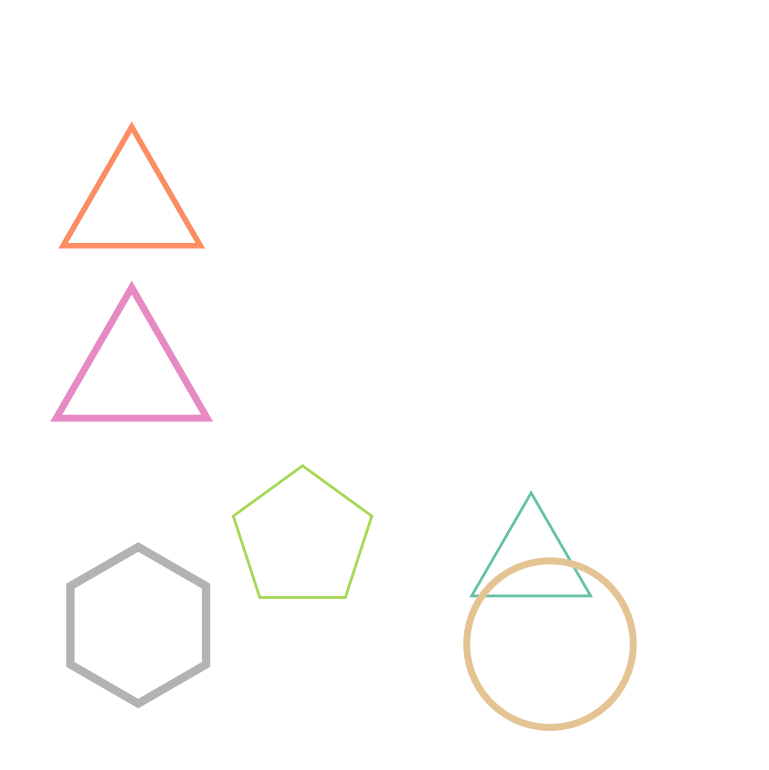[{"shape": "triangle", "thickness": 1, "radius": 0.45, "center": [0.69, 0.271]}, {"shape": "triangle", "thickness": 2, "radius": 0.51, "center": [0.171, 0.732]}, {"shape": "triangle", "thickness": 2.5, "radius": 0.57, "center": [0.171, 0.513]}, {"shape": "pentagon", "thickness": 1, "radius": 0.47, "center": [0.393, 0.301]}, {"shape": "circle", "thickness": 2.5, "radius": 0.54, "center": [0.714, 0.163]}, {"shape": "hexagon", "thickness": 3, "radius": 0.51, "center": [0.18, 0.188]}]